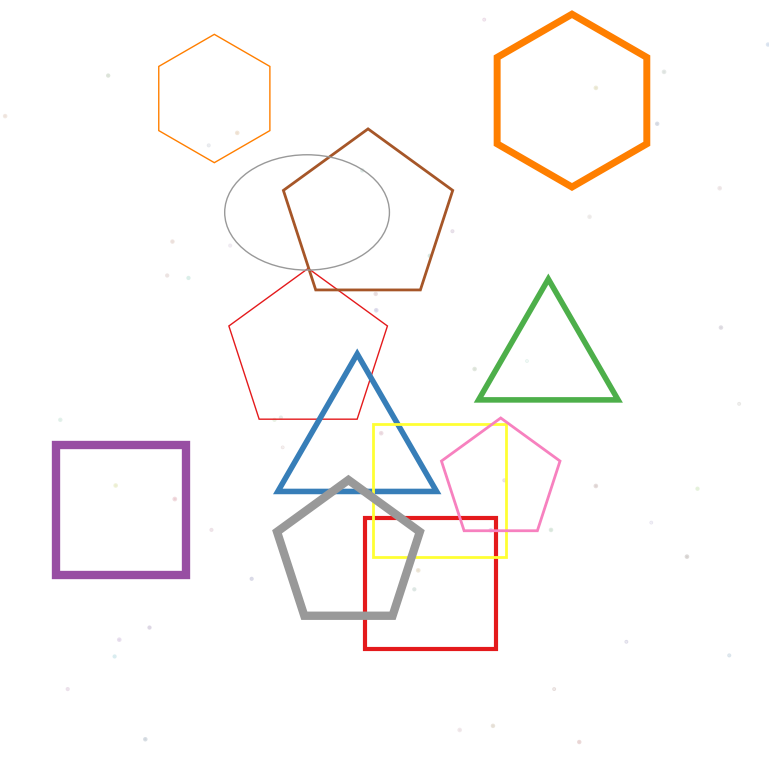[{"shape": "square", "thickness": 1.5, "radius": 0.43, "center": [0.559, 0.242]}, {"shape": "pentagon", "thickness": 0.5, "radius": 0.54, "center": [0.4, 0.543]}, {"shape": "triangle", "thickness": 2, "radius": 0.6, "center": [0.464, 0.421]}, {"shape": "triangle", "thickness": 2, "radius": 0.52, "center": [0.712, 0.533]}, {"shape": "square", "thickness": 3, "radius": 0.42, "center": [0.157, 0.338]}, {"shape": "hexagon", "thickness": 0.5, "radius": 0.42, "center": [0.278, 0.872]}, {"shape": "hexagon", "thickness": 2.5, "radius": 0.56, "center": [0.743, 0.869]}, {"shape": "square", "thickness": 1, "radius": 0.43, "center": [0.571, 0.363]}, {"shape": "pentagon", "thickness": 1, "radius": 0.58, "center": [0.478, 0.717]}, {"shape": "pentagon", "thickness": 1, "radius": 0.4, "center": [0.65, 0.376]}, {"shape": "pentagon", "thickness": 3, "radius": 0.49, "center": [0.453, 0.279]}, {"shape": "oval", "thickness": 0.5, "radius": 0.53, "center": [0.399, 0.724]}]